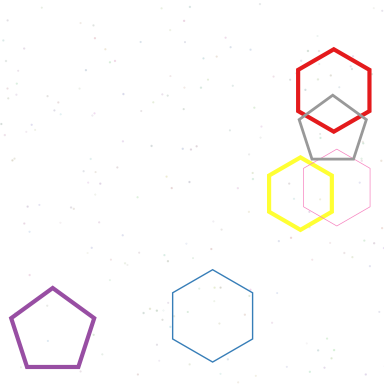[{"shape": "hexagon", "thickness": 3, "radius": 0.53, "center": [0.867, 0.765]}, {"shape": "hexagon", "thickness": 1, "radius": 0.6, "center": [0.552, 0.18]}, {"shape": "pentagon", "thickness": 3, "radius": 0.57, "center": [0.137, 0.139]}, {"shape": "hexagon", "thickness": 3, "radius": 0.47, "center": [0.78, 0.497]}, {"shape": "hexagon", "thickness": 0.5, "radius": 0.5, "center": [0.875, 0.513]}, {"shape": "pentagon", "thickness": 2, "radius": 0.46, "center": [0.864, 0.661]}]